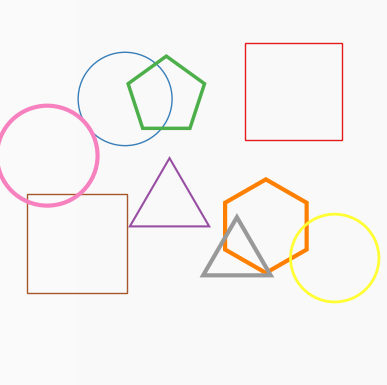[{"shape": "square", "thickness": 1, "radius": 0.63, "center": [0.758, 0.762]}, {"shape": "circle", "thickness": 1, "radius": 0.61, "center": [0.323, 0.743]}, {"shape": "pentagon", "thickness": 2.5, "radius": 0.52, "center": [0.429, 0.75]}, {"shape": "triangle", "thickness": 1.5, "radius": 0.59, "center": [0.438, 0.471]}, {"shape": "hexagon", "thickness": 3, "radius": 0.61, "center": [0.686, 0.413]}, {"shape": "circle", "thickness": 2, "radius": 0.57, "center": [0.864, 0.33]}, {"shape": "square", "thickness": 1, "radius": 0.65, "center": [0.2, 0.368]}, {"shape": "circle", "thickness": 3, "radius": 0.65, "center": [0.122, 0.596]}, {"shape": "triangle", "thickness": 3, "radius": 0.5, "center": [0.611, 0.335]}]